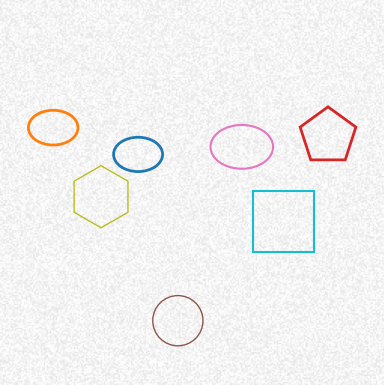[{"shape": "oval", "thickness": 2, "radius": 0.32, "center": [0.359, 0.599]}, {"shape": "oval", "thickness": 2, "radius": 0.32, "center": [0.138, 0.668]}, {"shape": "pentagon", "thickness": 2, "radius": 0.38, "center": [0.852, 0.646]}, {"shape": "circle", "thickness": 1, "radius": 0.33, "center": [0.462, 0.167]}, {"shape": "oval", "thickness": 1.5, "radius": 0.41, "center": [0.628, 0.619]}, {"shape": "hexagon", "thickness": 1, "radius": 0.4, "center": [0.262, 0.489]}, {"shape": "square", "thickness": 1.5, "radius": 0.4, "center": [0.736, 0.426]}]